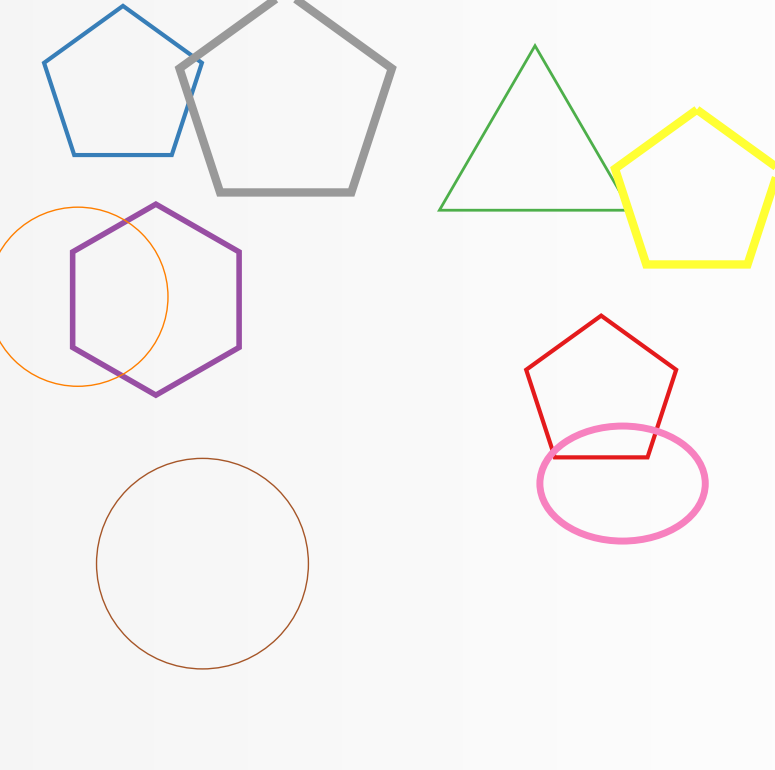[{"shape": "pentagon", "thickness": 1.5, "radius": 0.51, "center": [0.776, 0.488]}, {"shape": "pentagon", "thickness": 1.5, "radius": 0.54, "center": [0.159, 0.885]}, {"shape": "triangle", "thickness": 1, "radius": 0.71, "center": [0.69, 0.798]}, {"shape": "hexagon", "thickness": 2, "radius": 0.62, "center": [0.201, 0.611]}, {"shape": "circle", "thickness": 0.5, "radius": 0.58, "center": [0.1, 0.615]}, {"shape": "pentagon", "thickness": 3, "radius": 0.56, "center": [0.899, 0.746]}, {"shape": "circle", "thickness": 0.5, "radius": 0.68, "center": [0.261, 0.268]}, {"shape": "oval", "thickness": 2.5, "radius": 0.53, "center": [0.803, 0.372]}, {"shape": "pentagon", "thickness": 3, "radius": 0.72, "center": [0.369, 0.867]}]